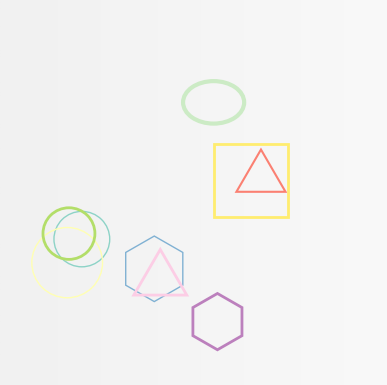[{"shape": "circle", "thickness": 1, "radius": 0.36, "center": [0.211, 0.379]}, {"shape": "circle", "thickness": 1, "radius": 0.46, "center": [0.173, 0.318]}, {"shape": "triangle", "thickness": 1.5, "radius": 0.37, "center": [0.673, 0.538]}, {"shape": "hexagon", "thickness": 1, "radius": 0.43, "center": [0.398, 0.302]}, {"shape": "circle", "thickness": 2, "radius": 0.34, "center": [0.178, 0.393]}, {"shape": "triangle", "thickness": 2, "radius": 0.39, "center": [0.414, 0.273]}, {"shape": "hexagon", "thickness": 2, "radius": 0.37, "center": [0.561, 0.165]}, {"shape": "oval", "thickness": 3, "radius": 0.39, "center": [0.551, 0.734]}, {"shape": "square", "thickness": 2, "radius": 0.47, "center": [0.647, 0.531]}]